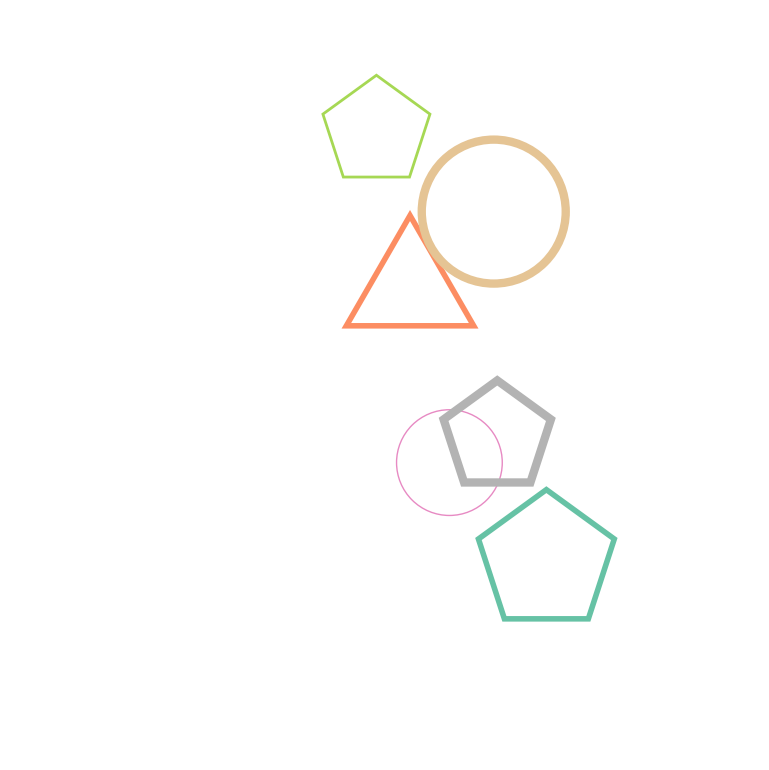[{"shape": "pentagon", "thickness": 2, "radius": 0.46, "center": [0.71, 0.271]}, {"shape": "triangle", "thickness": 2, "radius": 0.48, "center": [0.532, 0.625]}, {"shape": "circle", "thickness": 0.5, "radius": 0.34, "center": [0.584, 0.399]}, {"shape": "pentagon", "thickness": 1, "radius": 0.37, "center": [0.489, 0.829]}, {"shape": "circle", "thickness": 3, "radius": 0.47, "center": [0.641, 0.725]}, {"shape": "pentagon", "thickness": 3, "radius": 0.37, "center": [0.646, 0.433]}]